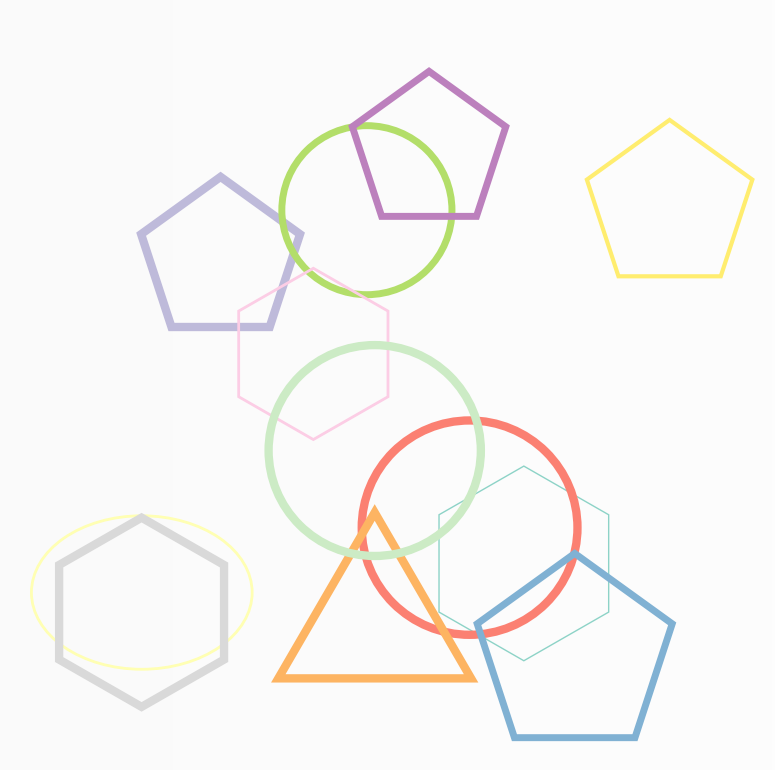[{"shape": "hexagon", "thickness": 0.5, "radius": 0.63, "center": [0.676, 0.268]}, {"shape": "oval", "thickness": 1, "radius": 0.71, "center": [0.183, 0.23]}, {"shape": "pentagon", "thickness": 3, "radius": 0.54, "center": [0.285, 0.663]}, {"shape": "circle", "thickness": 3, "radius": 0.7, "center": [0.606, 0.315]}, {"shape": "pentagon", "thickness": 2.5, "radius": 0.66, "center": [0.742, 0.149]}, {"shape": "triangle", "thickness": 3, "radius": 0.72, "center": [0.483, 0.191]}, {"shape": "circle", "thickness": 2.5, "radius": 0.55, "center": [0.473, 0.727]}, {"shape": "hexagon", "thickness": 1, "radius": 0.56, "center": [0.404, 0.54]}, {"shape": "hexagon", "thickness": 3, "radius": 0.61, "center": [0.183, 0.205]}, {"shape": "pentagon", "thickness": 2.5, "radius": 0.52, "center": [0.554, 0.803]}, {"shape": "circle", "thickness": 3, "radius": 0.68, "center": [0.484, 0.415]}, {"shape": "pentagon", "thickness": 1.5, "radius": 0.56, "center": [0.864, 0.732]}]